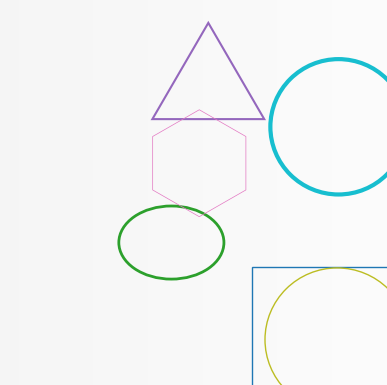[{"shape": "square", "thickness": 1, "radius": 0.94, "center": [0.839, 0.119]}, {"shape": "oval", "thickness": 2, "radius": 0.68, "center": [0.442, 0.37]}, {"shape": "triangle", "thickness": 1.5, "radius": 0.83, "center": [0.538, 0.774]}, {"shape": "hexagon", "thickness": 0.5, "radius": 0.69, "center": [0.514, 0.576]}, {"shape": "circle", "thickness": 1, "radius": 0.93, "center": [0.87, 0.118]}, {"shape": "circle", "thickness": 3, "radius": 0.88, "center": [0.874, 0.671]}]